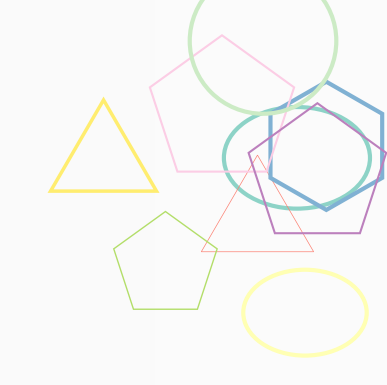[{"shape": "oval", "thickness": 3, "radius": 0.94, "center": [0.766, 0.59]}, {"shape": "oval", "thickness": 3, "radius": 0.8, "center": [0.787, 0.188]}, {"shape": "triangle", "thickness": 0.5, "radius": 0.84, "center": [0.664, 0.43]}, {"shape": "hexagon", "thickness": 3, "radius": 0.83, "center": [0.842, 0.621]}, {"shape": "pentagon", "thickness": 1, "radius": 0.7, "center": [0.427, 0.31]}, {"shape": "pentagon", "thickness": 1.5, "radius": 0.98, "center": [0.573, 0.713]}, {"shape": "pentagon", "thickness": 1.5, "radius": 0.93, "center": [0.819, 0.545]}, {"shape": "circle", "thickness": 3, "radius": 0.95, "center": [0.679, 0.894]}, {"shape": "triangle", "thickness": 2.5, "radius": 0.79, "center": [0.267, 0.583]}]